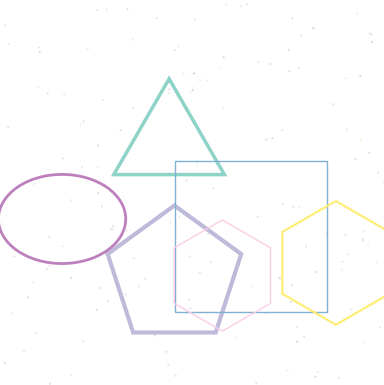[{"shape": "triangle", "thickness": 2.5, "radius": 0.83, "center": [0.439, 0.629]}, {"shape": "pentagon", "thickness": 3, "radius": 0.91, "center": [0.453, 0.284]}, {"shape": "square", "thickness": 1, "radius": 0.99, "center": [0.651, 0.386]}, {"shape": "hexagon", "thickness": 1, "radius": 0.72, "center": [0.578, 0.284]}, {"shape": "oval", "thickness": 2, "radius": 0.83, "center": [0.161, 0.431]}, {"shape": "hexagon", "thickness": 1.5, "radius": 0.8, "center": [0.872, 0.317]}]